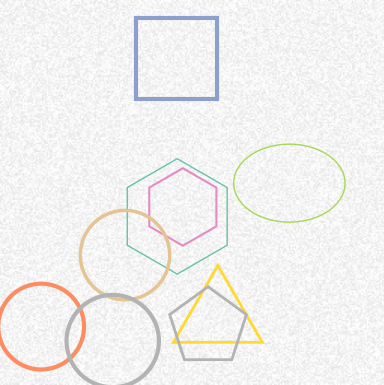[{"shape": "hexagon", "thickness": 1, "radius": 0.75, "center": [0.46, 0.438]}, {"shape": "circle", "thickness": 3, "radius": 0.56, "center": [0.107, 0.152]}, {"shape": "square", "thickness": 3, "radius": 0.52, "center": [0.459, 0.848]}, {"shape": "hexagon", "thickness": 1.5, "radius": 0.5, "center": [0.475, 0.462]}, {"shape": "oval", "thickness": 1, "radius": 0.72, "center": [0.752, 0.524]}, {"shape": "triangle", "thickness": 2, "radius": 0.67, "center": [0.566, 0.177]}, {"shape": "circle", "thickness": 2.5, "radius": 0.58, "center": [0.325, 0.337]}, {"shape": "circle", "thickness": 3, "radius": 0.6, "center": [0.293, 0.114]}, {"shape": "pentagon", "thickness": 2, "radius": 0.52, "center": [0.54, 0.151]}]